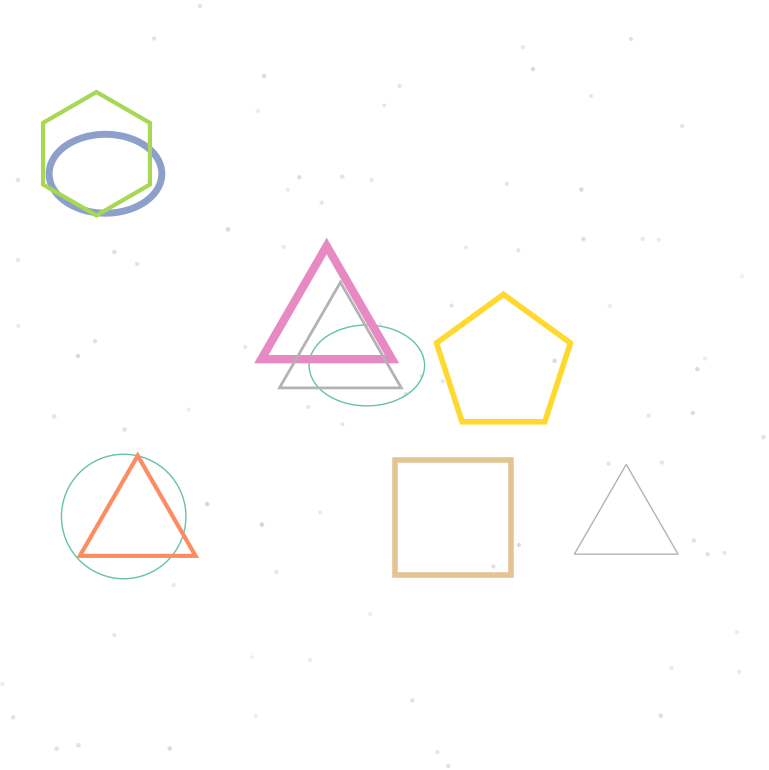[{"shape": "oval", "thickness": 0.5, "radius": 0.37, "center": [0.476, 0.525]}, {"shape": "circle", "thickness": 0.5, "radius": 0.4, "center": [0.161, 0.329]}, {"shape": "triangle", "thickness": 1.5, "radius": 0.43, "center": [0.179, 0.321]}, {"shape": "oval", "thickness": 2.5, "radius": 0.37, "center": [0.137, 0.774]}, {"shape": "triangle", "thickness": 3, "radius": 0.49, "center": [0.424, 0.583]}, {"shape": "hexagon", "thickness": 1.5, "radius": 0.4, "center": [0.125, 0.8]}, {"shape": "pentagon", "thickness": 2, "radius": 0.46, "center": [0.654, 0.526]}, {"shape": "square", "thickness": 2, "radius": 0.37, "center": [0.589, 0.328]}, {"shape": "triangle", "thickness": 1, "radius": 0.46, "center": [0.442, 0.542]}, {"shape": "triangle", "thickness": 0.5, "radius": 0.39, "center": [0.813, 0.319]}]